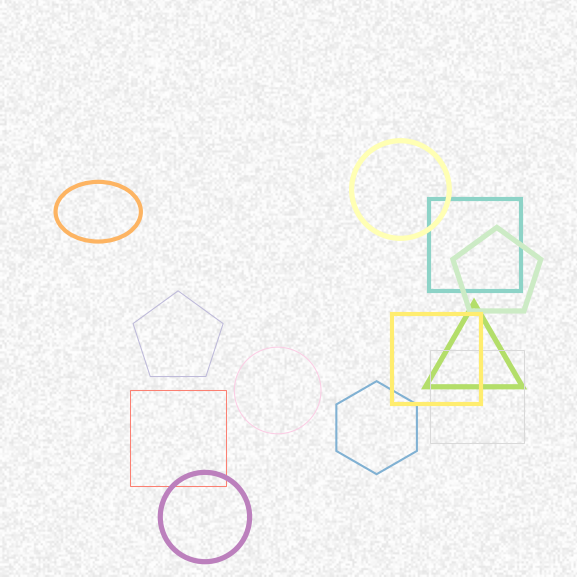[{"shape": "square", "thickness": 2, "radius": 0.4, "center": [0.823, 0.574]}, {"shape": "circle", "thickness": 2.5, "radius": 0.42, "center": [0.693, 0.671]}, {"shape": "pentagon", "thickness": 0.5, "radius": 0.41, "center": [0.308, 0.413]}, {"shape": "square", "thickness": 0.5, "radius": 0.41, "center": [0.309, 0.241]}, {"shape": "hexagon", "thickness": 1, "radius": 0.4, "center": [0.652, 0.259]}, {"shape": "oval", "thickness": 2, "radius": 0.37, "center": [0.17, 0.633]}, {"shape": "triangle", "thickness": 2.5, "radius": 0.48, "center": [0.821, 0.378]}, {"shape": "circle", "thickness": 0.5, "radius": 0.38, "center": [0.481, 0.323]}, {"shape": "square", "thickness": 0.5, "radius": 0.41, "center": [0.826, 0.313]}, {"shape": "circle", "thickness": 2.5, "radius": 0.39, "center": [0.355, 0.104]}, {"shape": "pentagon", "thickness": 2.5, "radius": 0.4, "center": [0.86, 0.525]}, {"shape": "square", "thickness": 2, "radius": 0.39, "center": [0.756, 0.378]}]